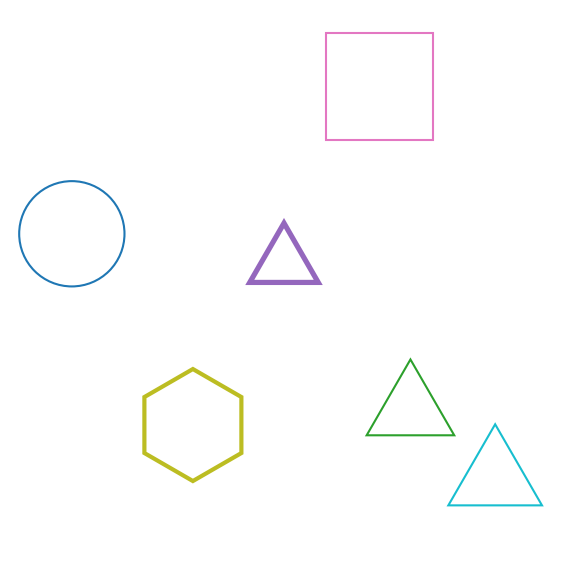[{"shape": "circle", "thickness": 1, "radius": 0.46, "center": [0.124, 0.594]}, {"shape": "triangle", "thickness": 1, "radius": 0.44, "center": [0.711, 0.289]}, {"shape": "triangle", "thickness": 2.5, "radius": 0.34, "center": [0.492, 0.544]}, {"shape": "square", "thickness": 1, "radius": 0.46, "center": [0.657, 0.849]}, {"shape": "hexagon", "thickness": 2, "radius": 0.48, "center": [0.334, 0.263]}, {"shape": "triangle", "thickness": 1, "radius": 0.47, "center": [0.857, 0.171]}]